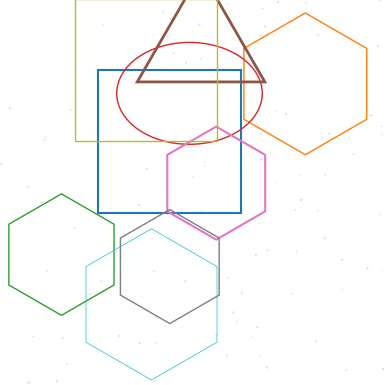[{"shape": "square", "thickness": 1.5, "radius": 0.93, "center": [0.44, 0.633]}, {"shape": "hexagon", "thickness": 1, "radius": 0.92, "center": [0.793, 0.782]}, {"shape": "hexagon", "thickness": 1, "radius": 0.79, "center": [0.16, 0.339]}, {"shape": "oval", "thickness": 1, "radius": 0.95, "center": [0.492, 0.758]}, {"shape": "triangle", "thickness": 2, "radius": 0.96, "center": [0.522, 0.883]}, {"shape": "hexagon", "thickness": 1.5, "radius": 0.73, "center": [0.562, 0.524]}, {"shape": "hexagon", "thickness": 1, "radius": 0.74, "center": [0.441, 0.308]}, {"shape": "square", "thickness": 1, "radius": 0.92, "center": [0.38, 0.817]}, {"shape": "hexagon", "thickness": 0.5, "radius": 0.98, "center": [0.393, 0.209]}]